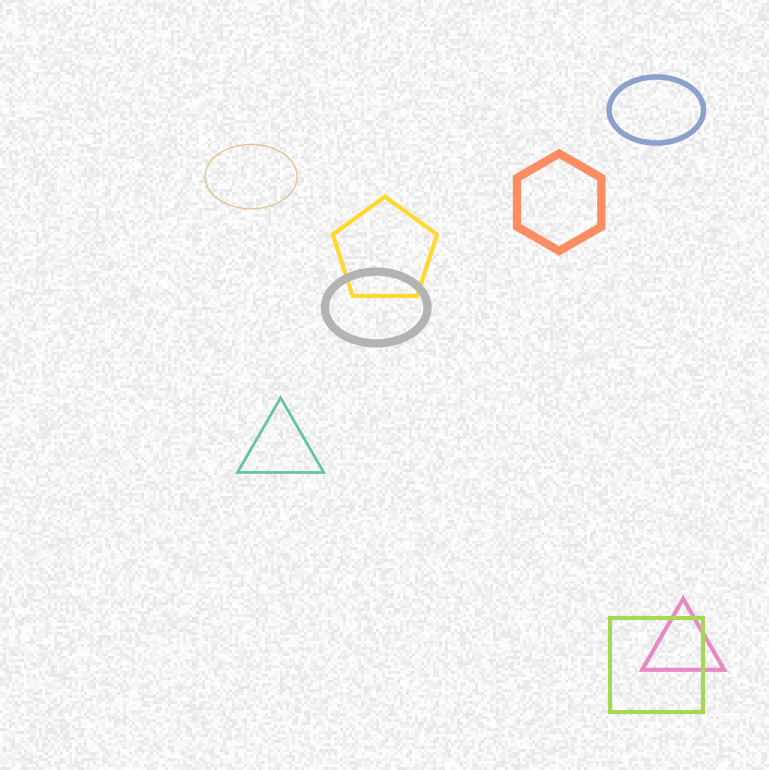[{"shape": "triangle", "thickness": 1, "radius": 0.32, "center": [0.364, 0.419]}, {"shape": "hexagon", "thickness": 3, "radius": 0.32, "center": [0.726, 0.737]}, {"shape": "oval", "thickness": 2, "radius": 0.31, "center": [0.852, 0.857]}, {"shape": "triangle", "thickness": 1.5, "radius": 0.31, "center": [0.887, 0.161]}, {"shape": "square", "thickness": 1.5, "radius": 0.3, "center": [0.853, 0.136]}, {"shape": "pentagon", "thickness": 1.5, "radius": 0.36, "center": [0.5, 0.673]}, {"shape": "oval", "thickness": 0.5, "radius": 0.3, "center": [0.326, 0.771]}, {"shape": "oval", "thickness": 3, "radius": 0.33, "center": [0.489, 0.601]}]